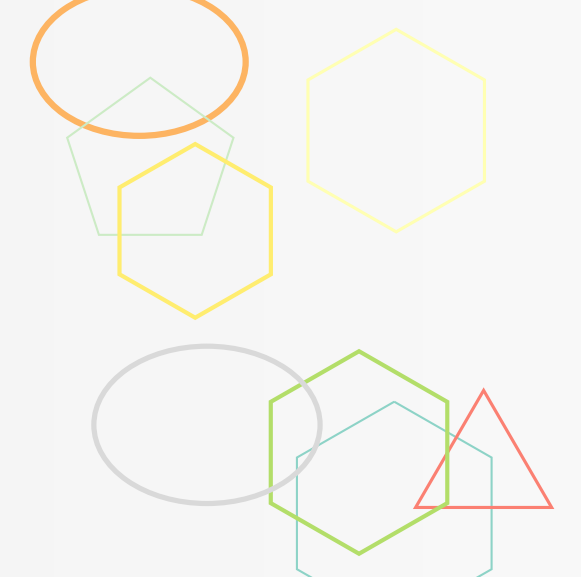[{"shape": "hexagon", "thickness": 1, "radius": 0.97, "center": [0.678, 0.11]}, {"shape": "hexagon", "thickness": 1.5, "radius": 0.88, "center": [0.682, 0.773]}, {"shape": "triangle", "thickness": 1.5, "radius": 0.68, "center": [0.832, 0.188]}, {"shape": "oval", "thickness": 3, "radius": 0.92, "center": [0.24, 0.892]}, {"shape": "hexagon", "thickness": 2, "radius": 0.88, "center": [0.618, 0.216]}, {"shape": "oval", "thickness": 2.5, "radius": 0.97, "center": [0.356, 0.263]}, {"shape": "pentagon", "thickness": 1, "radius": 0.75, "center": [0.259, 0.714]}, {"shape": "hexagon", "thickness": 2, "radius": 0.75, "center": [0.336, 0.599]}]